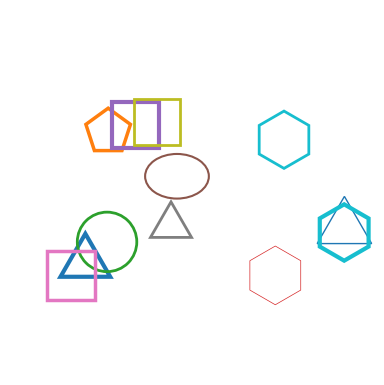[{"shape": "triangle", "thickness": 3, "radius": 0.37, "center": [0.222, 0.318]}, {"shape": "triangle", "thickness": 1, "radius": 0.41, "center": [0.895, 0.408]}, {"shape": "pentagon", "thickness": 2.5, "radius": 0.3, "center": [0.281, 0.658]}, {"shape": "circle", "thickness": 2, "radius": 0.39, "center": [0.278, 0.372]}, {"shape": "hexagon", "thickness": 0.5, "radius": 0.38, "center": [0.715, 0.285]}, {"shape": "square", "thickness": 3, "radius": 0.3, "center": [0.351, 0.675]}, {"shape": "oval", "thickness": 1.5, "radius": 0.41, "center": [0.46, 0.542]}, {"shape": "square", "thickness": 2.5, "radius": 0.31, "center": [0.184, 0.284]}, {"shape": "triangle", "thickness": 2, "radius": 0.31, "center": [0.444, 0.414]}, {"shape": "square", "thickness": 2, "radius": 0.3, "center": [0.407, 0.684]}, {"shape": "hexagon", "thickness": 2, "radius": 0.37, "center": [0.738, 0.637]}, {"shape": "hexagon", "thickness": 3, "radius": 0.37, "center": [0.894, 0.396]}]